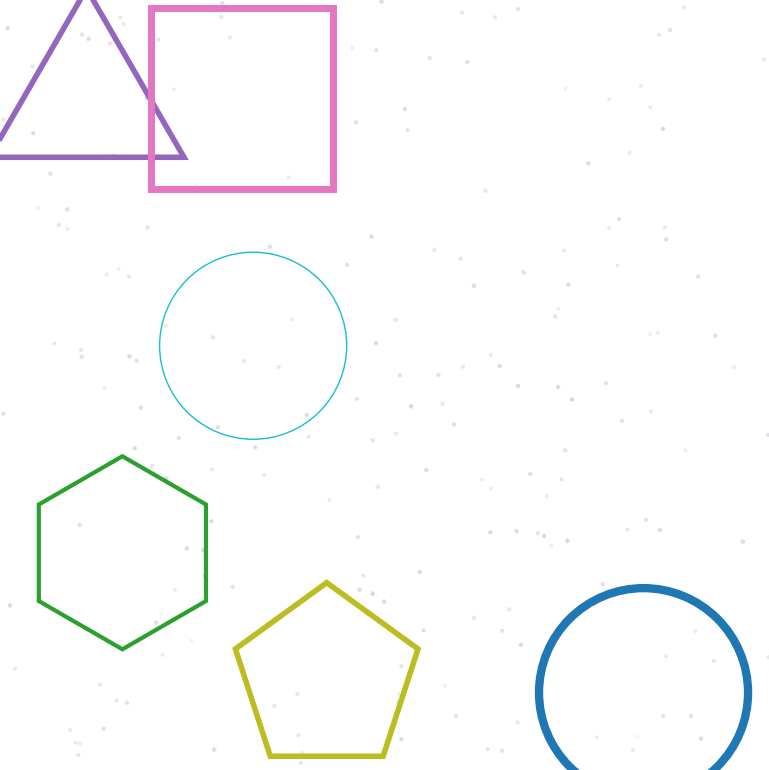[{"shape": "circle", "thickness": 3, "radius": 0.68, "center": [0.836, 0.1]}, {"shape": "hexagon", "thickness": 1.5, "radius": 0.63, "center": [0.159, 0.282]}, {"shape": "triangle", "thickness": 2, "radius": 0.73, "center": [0.112, 0.869]}, {"shape": "square", "thickness": 2.5, "radius": 0.59, "center": [0.314, 0.872]}, {"shape": "pentagon", "thickness": 2, "radius": 0.62, "center": [0.424, 0.119]}, {"shape": "circle", "thickness": 0.5, "radius": 0.61, "center": [0.329, 0.551]}]